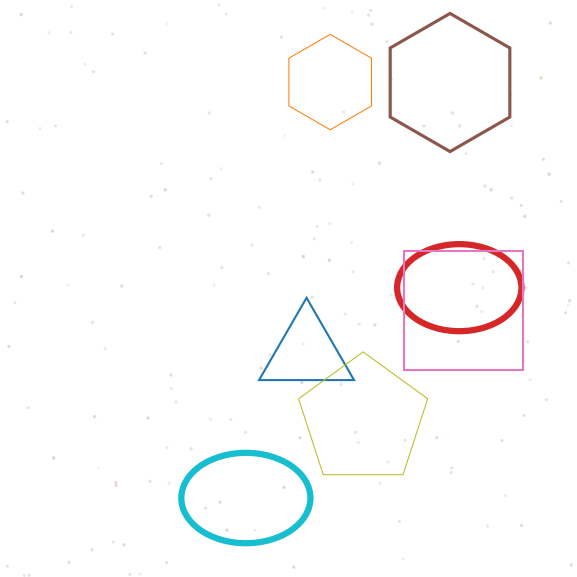[{"shape": "triangle", "thickness": 1, "radius": 0.47, "center": [0.531, 0.388]}, {"shape": "hexagon", "thickness": 0.5, "radius": 0.41, "center": [0.572, 0.857]}, {"shape": "oval", "thickness": 3, "radius": 0.54, "center": [0.795, 0.501]}, {"shape": "hexagon", "thickness": 1.5, "radius": 0.6, "center": [0.779, 0.856]}, {"shape": "square", "thickness": 1, "radius": 0.51, "center": [0.802, 0.461]}, {"shape": "pentagon", "thickness": 0.5, "radius": 0.59, "center": [0.629, 0.272]}, {"shape": "oval", "thickness": 3, "radius": 0.56, "center": [0.426, 0.137]}]